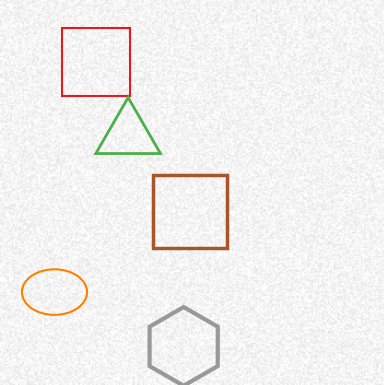[{"shape": "square", "thickness": 1.5, "radius": 0.44, "center": [0.249, 0.839]}, {"shape": "triangle", "thickness": 2, "radius": 0.48, "center": [0.333, 0.65]}, {"shape": "oval", "thickness": 1.5, "radius": 0.42, "center": [0.142, 0.241]}, {"shape": "square", "thickness": 2.5, "radius": 0.48, "center": [0.494, 0.451]}, {"shape": "hexagon", "thickness": 3, "radius": 0.51, "center": [0.477, 0.1]}]